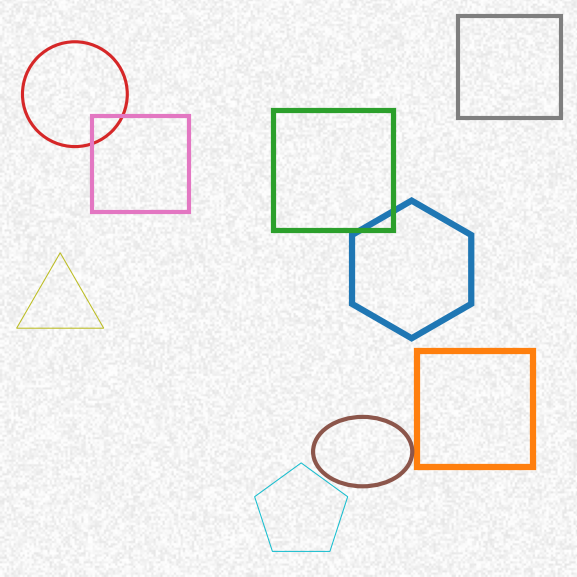[{"shape": "hexagon", "thickness": 3, "radius": 0.6, "center": [0.713, 0.533]}, {"shape": "square", "thickness": 3, "radius": 0.5, "center": [0.822, 0.291]}, {"shape": "square", "thickness": 2.5, "radius": 0.52, "center": [0.576, 0.705]}, {"shape": "circle", "thickness": 1.5, "radius": 0.45, "center": [0.13, 0.836]}, {"shape": "oval", "thickness": 2, "radius": 0.43, "center": [0.628, 0.217]}, {"shape": "square", "thickness": 2, "radius": 0.42, "center": [0.243, 0.715]}, {"shape": "square", "thickness": 2, "radius": 0.44, "center": [0.882, 0.883]}, {"shape": "triangle", "thickness": 0.5, "radius": 0.44, "center": [0.104, 0.474]}, {"shape": "pentagon", "thickness": 0.5, "radius": 0.42, "center": [0.521, 0.113]}]